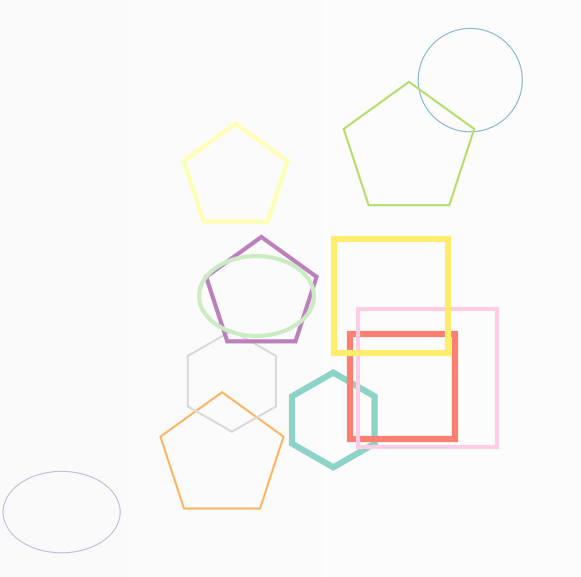[{"shape": "hexagon", "thickness": 3, "radius": 0.41, "center": [0.573, 0.272]}, {"shape": "pentagon", "thickness": 2, "radius": 0.47, "center": [0.405, 0.691]}, {"shape": "oval", "thickness": 0.5, "radius": 0.5, "center": [0.106, 0.112]}, {"shape": "square", "thickness": 3, "radius": 0.45, "center": [0.692, 0.33]}, {"shape": "circle", "thickness": 0.5, "radius": 0.45, "center": [0.809, 0.86]}, {"shape": "pentagon", "thickness": 1, "radius": 0.56, "center": [0.382, 0.209]}, {"shape": "pentagon", "thickness": 1, "radius": 0.59, "center": [0.704, 0.739]}, {"shape": "square", "thickness": 2, "radius": 0.6, "center": [0.736, 0.344]}, {"shape": "hexagon", "thickness": 1, "radius": 0.44, "center": [0.399, 0.339]}, {"shape": "pentagon", "thickness": 2, "radius": 0.5, "center": [0.45, 0.489]}, {"shape": "oval", "thickness": 2, "radius": 0.49, "center": [0.441, 0.487]}, {"shape": "square", "thickness": 3, "radius": 0.49, "center": [0.672, 0.487]}]